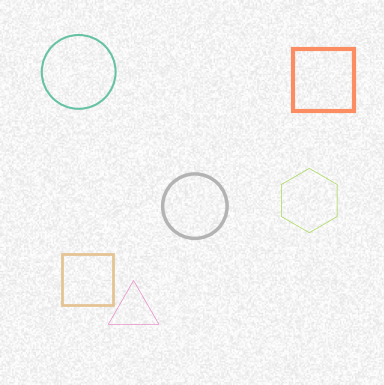[{"shape": "circle", "thickness": 1.5, "radius": 0.48, "center": [0.204, 0.813]}, {"shape": "square", "thickness": 3, "radius": 0.4, "center": [0.84, 0.792]}, {"shape": "triangle", "thickness": 0.5, "radius": 0.38, "center": [0.347, 0.195]}, {"shape": "hexagon", "thickness": 0.5, "radius": 0.42, "center": [0.803, 0.479]}, {"shape": "square", "thickness": 2, "radius": 0.34, "center": [0.228, 0.274]}, {"shape": "circle", "thickness": 2.5, "radius": 0.42, "center": [0.506, 0.464]}]